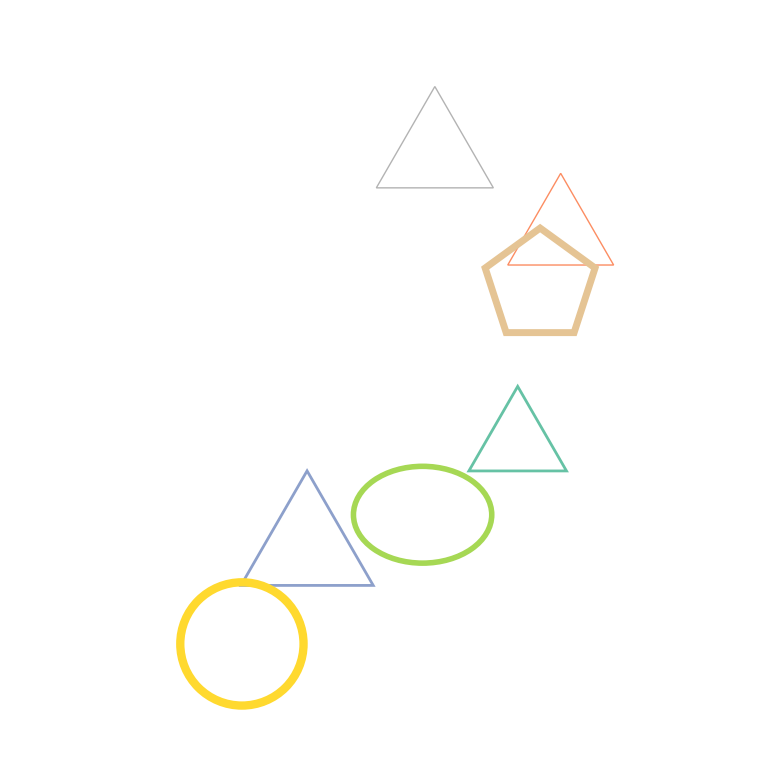[{"shape": "triangle", "thickness": 1, "radius": 0.37, "center": [0.672, 0.425]}, {"shape": "triangle", "thickness": 0.5, "radius": 0.4, "center": [0.728, 0.696]}, {"shape": "triangle", "thickness": 1, "radius": 0.5, "center": [0.399, 0.289]}, {"shape": "oval", "thickness": 2, "radius": 0.45, "center": [0.549, 0.332]}, {"shape": "circle", "thickness": 3, "radius": 0.4, "center": [0.314, 0.164]}, {"shape": "pentagon", "thickness": 2.5, "radius": 0.38, "center": [0.701, 0.629]}, {"shape": "triangle", "thickness": 0.5, "radius": 0.44, "center": [0.565, 0.8]}]